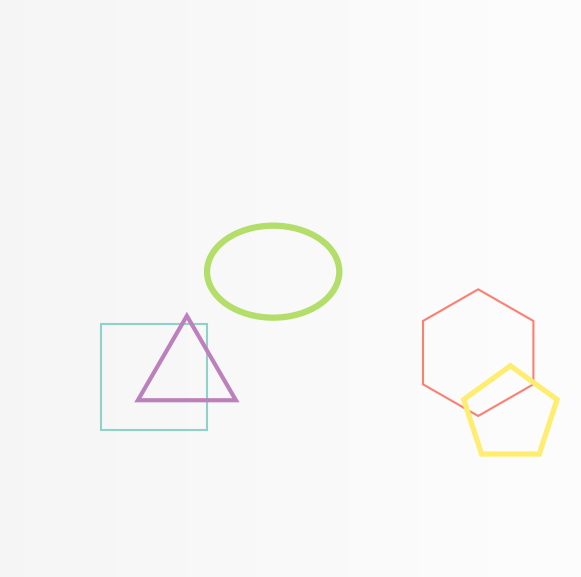[{"shape": "square", "thickness": 1, "radius": 0.46, "center": [0.265, 0.347]}, {"shape": "hexagon", "thickness": 1, "radius": 0.55, "center": [0.823, 0.388]}, {"shape": "oval", "thickness": 3, "radius": 0.57, "center": [0.47, 0.529]}, {"shape": "triangle", "thickness": 2, "radius": 0.49, "center": [0.322, 0.355]}, {"shape": "pentagon", "thickness": 2.5, "radius": 0.42, "center": [0.878, 0.281]}]